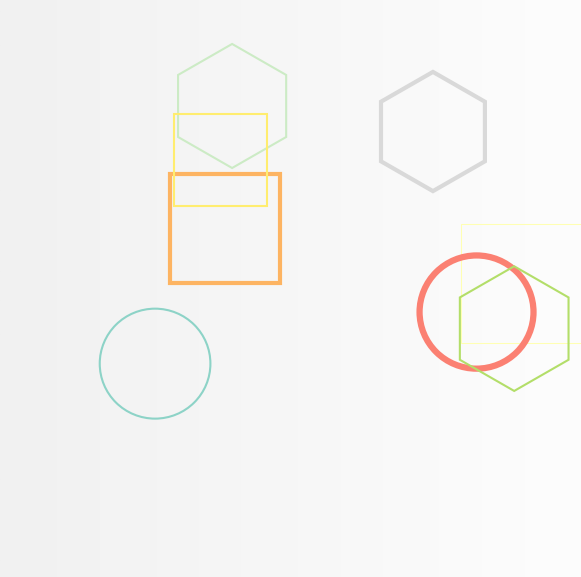[{"shape": "circle", "thickness": 1, "radius": 0.48, "center": [0.267, 0.369]}, {"shape": "square", "thickness": 0.5, "radius": 0.52, "center": [0.897, 0.508]}, {"shape": "circle", "thickness": 3, "radius": 0.49, "center": [0.82, 0.459]}, {"shape": "square", "thickness": 2, "radius": 0.47, "center": [0.387, 0.603]}, {"shape": "hexagon", "thickness": 1, "radius": 0.54, "center": [0.885, 0.43]}, {"shape": "hexagon", "thickness": 2, "radius": 0.52, "center": [0.745, 0.771]}, {"shape": "hexagon", "thickness": 1, "radius": 0.54, "center": [0.399, 0.816]}, {"shape": "square", "thickness": 1, "radius": 0.4, "center": [0.38, 0.722]}]